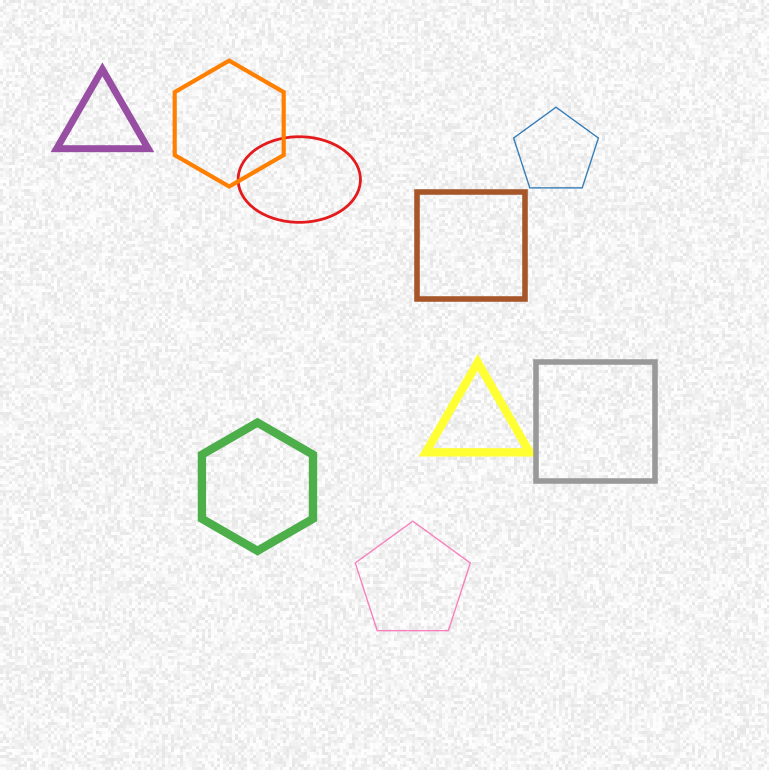[{"shape": "oval", "thickness": 1, "radius": 0.4, "center": [0.389, 0.767]}, {"shape": "pentagon", "thickness": 0.5, "radius": 0.29, "center": [0.722, 0.803]}, {"shape": "hexagon", "thickness": 3, "radius": 0.42, "center": [0.334, 0.368]}, {"shape": "triangle", "thickness": 2.5, "radius": 0.34, "center": [0.133, 0.841]}, {"shape": "hexagon", "thickness": 1.5, "radius": 0.41, "center": [0.298, 0.84]}, {"shape": "triangle", "thickness": 3, "radius": 0.39, "center": [0.62, 0.451]}, {"shape": "square", "thickness": 2, "radius": 0.35, "center": [0.612, 0.682]}, {"shape": "pentagon", "thickness": 0.5, "radius": 0.39, "center": [0.536, 0.245]}, {"shape": "square", "thickness": 2, "radius": 0.39, "center": [0.773, 0.452]}]